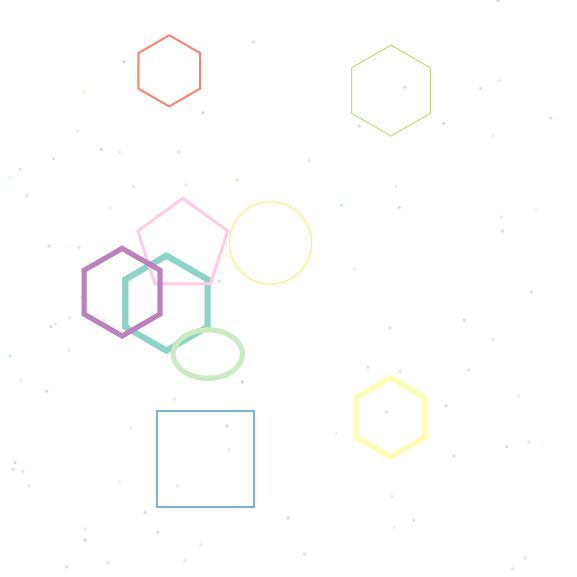[{"shape": "hexagon", "thickness": 3, "radius": 0.41, "center": [0.288, 0.474]}, {"shape": "hexagon", "thickness": 2.5, "radius": 0.34, "center": [0.676, 0.276]}, {"shape": "hexagon", "thickness": 1, "radius": 0.31, "center": [0.293, 0.876]}, {"shape": "square", "thickness": 1, "radius": 0.42, "center": [0.356, 0.205]}, {"shape": "hexagon", "thickness": 0.5, "radius": 0.39, "center": [0.677, 0.842]}, {"shape": "pentagon", "thickness": 1.5, "radius": 0.41, "center": [0.316, 0.574]}, {"shape": "hexagon", "thickness": 2.5, "radius": 0.38, "center": [0.211, 0.493]}, {"shape": "oval", "thickness": 2.5, "radius": 0.3, "center": [0.36, 0.386]}, {"shape": "circle", "thickness": 0.5, "radius": 0.36, "center": [0.468, 0.578]}]